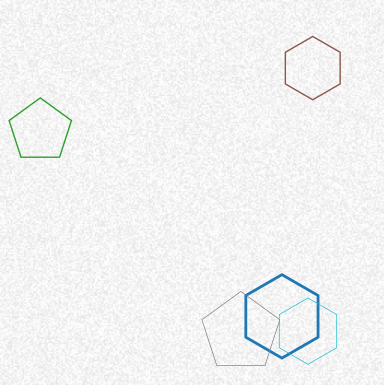[{"shape": "hexagon", "thickness": 2, "radius": 0.54, "center": [0.732, 0.178]}, {"shape": "pentagon", "thickness": 1, "radius": 0.43, "center": [0.105, 0.661]}, {"shape": "hexagon", "thickness": 1, "radius": 0.41, "center": [0.812, 0.823]}, {"shape": "pentagon", "thickness": 0.5, "radius": 0.53, "center": [0.626, 0.137]}, {"shape": "hexagon", "thickness": 0.5, "radius": 0.43, "center": [0.8, 0.14]}]